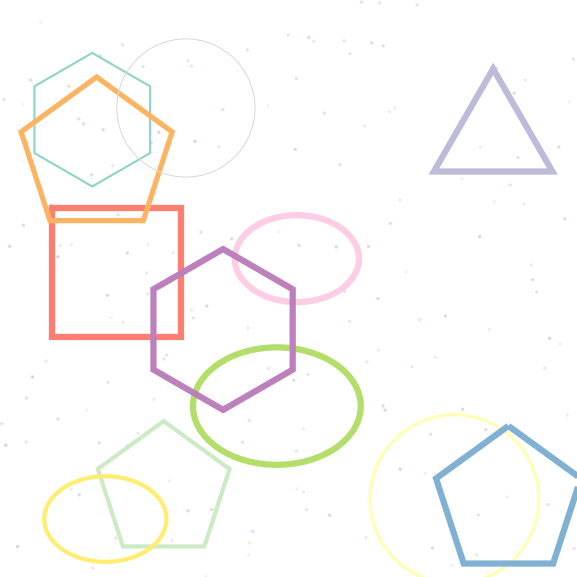[{"shape": "hexagon", "thickness": 1, "radius": 0.58, "center": [0.16, 0.792]}, {"shape": "circle", "thickness": 1.5, "radius": 0.73, "center": [0.787, 0.135]}, {"shape": "triangle", "thickness": 3, "radius": 0.59, "center": [0.854, 0.761]}, {"shape": "square", "thickness": 3, "radius": 0.56, "center": [0.202, 0.528]}, {"shape": "pentagon", "thickness": 3, "radius": 0.66, "center": [0.88, 0.13]}, {"shape": "pentagon", "thickness": 2.5, "radius": 0.69, "center": [0.167, 0.728]}, {"shape": "oval", "thickness": 3, "radius": 0.73, "center": [0.479, 0.296]}, {"shape": "oval", "thickness": 3, "radius": 0.54, "center": [0.514, 0.551]}, {"shape": "circle", "thickness": 0.5, "radius": 0.6, "center": [0.322, 0.812]}, {"shape": "hexagon", "thickness": 3, "radius": 0.7, "center": [0.386, 0.429]}, {"shape": "pentagon", "thickness": 2, "radius": 0.6, "center": [0.283, 0.15]}, {"shape": "oval", "thickness": 2, "radius": 0.53, "center": [0.183, 0.1]}]